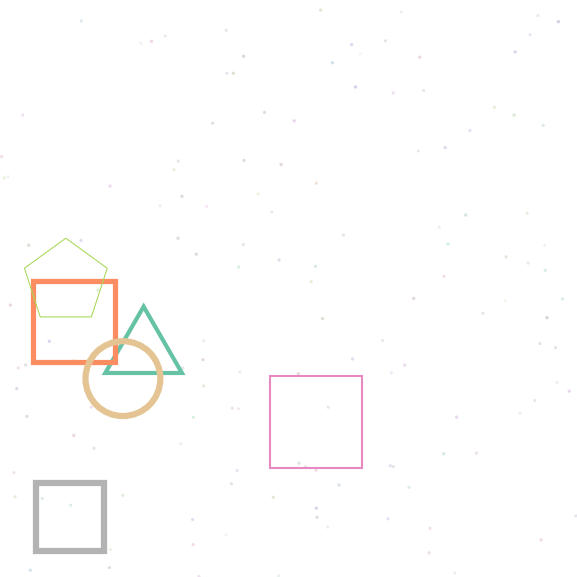[{"shape": "triangle", "thickness": 2, "radius": 0.38, "center": [0.249, 0.392]}, {"shape": "square", "thickness": 2.5, "radius": 0.35, "center": [0.128, 0.443]}, {"shape": "square", "thickness": 1, "radius": 0.4, "center": [0.548, 0.269]}, {"shape": "pentagon", "thickness": 0.5, "radius": 0.38, "center": [0.114, 0.511]}, {"shape": "circle", "thickness": 3, "radius": 0.32, "center": [0.213, 0.344]}, {"shape": "square", "thickness": 3, "radius": 0.29, "center": [0.121, 0.104]}]